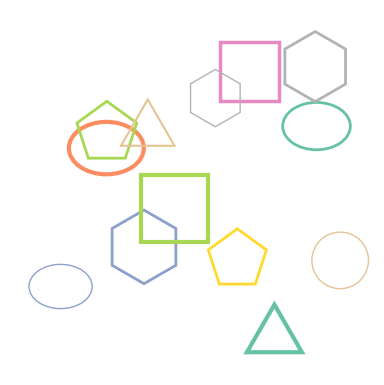[{"shape": "triangle", "thickness": 3, "radius": 0.41, "center": [0.713, 0.126]}, {"shape": "oval", "thickness": 2, "radius": 0.44, "center": [0.822, 0.672]}, {"shape": "oval", "thickness": 3, "radius": 0.49, "center": [0.276, 0.615]}, {"shape": "oval", "thickness": 1, "radius": 0.41, "center": [0.157, 0.256]}, {"shape": "hexagon", "thickness": 2, "radius": 0.48, "center": [0.374, 0.359]}, {"shape": "square", "thickness": 2.5, "radius": 0.39, "center": [0.647, 0.814]}, {"shape": "pentagon", "thickness": 2, "radius": 0.41, "center": [0.277, 0.655]}, {"shape": "square", "thickness": 3, "radius": 0.44, "center": [0.454, 0.458]}, {"shape": "pentagon", "thickness": 2, "radius": 0.4, "center": [0.616, 0.326]}, {"shape": "circle", "thickness": 1, "radius": 0.37, "center": [0.884, 0.324]}, {"shape": "triangle", "thickness": 1.5, "radius": 0.4, "center": [0.384, 0.661]}, {"shape": "hexagon", "thickness": 1, "radius": 0.37, "center": [0.559, 0.745]}, {"shape": "hexagon", "thickness": 2, "radius": 0.46, "center": [0.819, 0.827]}]